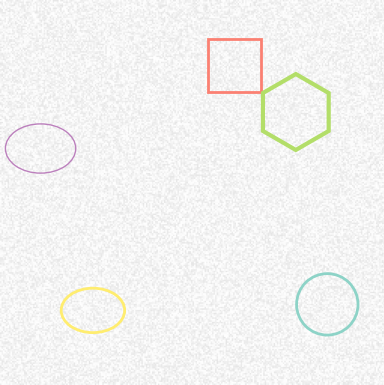[{"shape": "circle", "thickness": 2, "radius": 0.4, "center": [0.85, 0.209]}, {"shape": "square", "thickness": 2, "radius": 0.35, "center": [0.609, 0.829]}, {"shape": "hexagon", "thickness": 3, "radius": 0.49, "center": [0.768, 0.709]}, {"shape": "oval", "thickness": 1, "radius": 0.46, "center": [0.105, 0.614]}, {"shape": "oval", "thickness": 2, "radius": 0.41, "center": [0.241, 0.194]}]